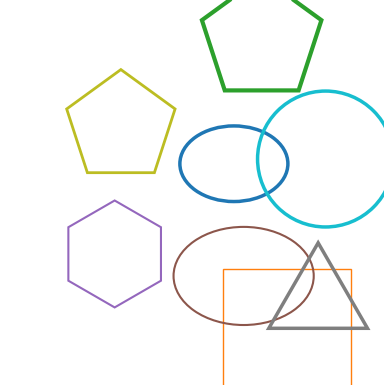[{"shape": "oval", "thickness": 2.5, "radius": 0.7, "center": [0.607, 0.575]}, {"shape": "square", "thickness": 1, "radius": 0.83, "center": [0.746, 0.134]}, {"shape": "pentagon", "thickness": 3, "radius": 0.82, "center": [0.68, 0.897]}, {"shape": "hexagon", "thickness": 1.5, "radius": 0.69, "center": [0.298, 0.34]}, {"shape": "oval", "thickness": 1.5, "radius": 0.91, "center": [0.633, 0.283]}, {"shape": "triangle", "thickness": 2.5, "radius": 0.74, "center": [0.826, 0.221]}, {"shape": "pentagon", "thickness": 2, "radius": 0.74, "center": [0.314, 0.671]}, {"shape": "circle", "thickness": 2.5, "radius": 0.88, "center": [0.845, 0.587]}]